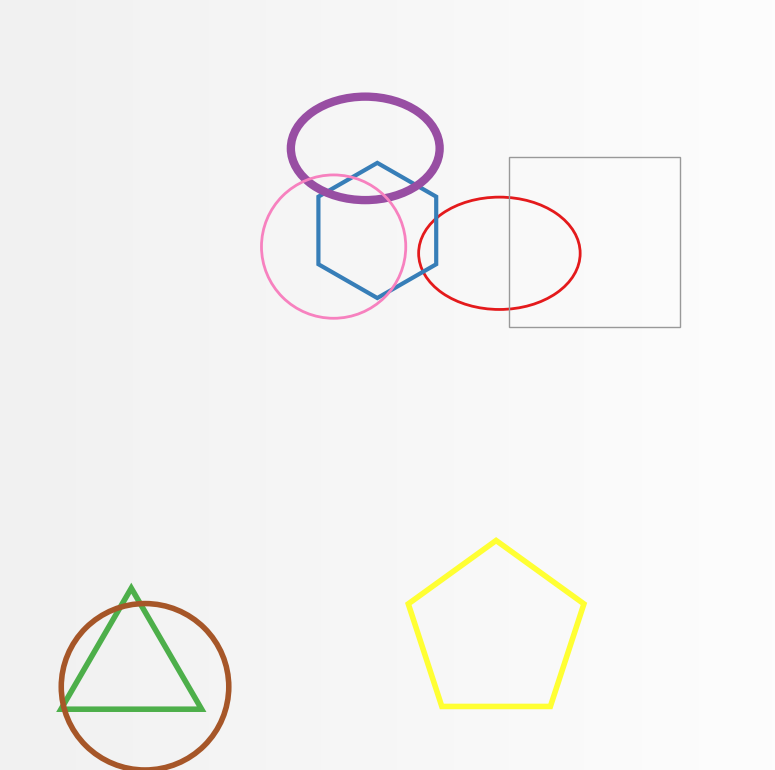[{"shape": "oval", "thickness": 1, "radius": 0.52, "center": [0.644, 0.671]}, {"shape": "hexagon", "thickness": 1.5, "radius": 0.44, "center": [0.487, 0.701]}, {"shape": "triangle", "thickness": 2, "radius": 0.52, "center": [0.169, 0.131]}, {"shape": "oval", "thickness": 3, "radius": 0.48, "center": [0.471, 0.807]}, {"shape": "pentagon", "thickness": 2, "radius": 0.6, "center": [0.64, 0.179]}, {"shape": "circle", "thickness": 2, "radius": 0.54, "center": [0.187, 0.108]}, {"shape": "circle", "thickness": 1, "radius": 0.47, "center": [0.43, 0.68]}, {"shape": "square", "thickness": 0.5, "radius": 0.55, "center": [0.767, 0.686]}]